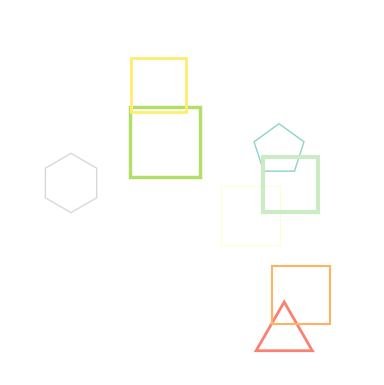[{"shape": "pentagon", "thickness": 1, "radius": 0.34, "center": [0.725, 0.611]}, {"shape": "square", "thickness": 0.5, "radius": 0.39, "center": [0.65, 0.44]}, {"shape": "triangle", "thickness": 2, "radius": 0.42, "center": [0.738, 0.131]}, {"shape": "square", "thickness": 1.5, "radius": 0.38, "center": [0.782, 0.234]}, {"shape": "square", "thickness": 2.5, "radius": 0.46, "center": [0.429, 0.631]}, {"shape": "hexagon", "thickness": 1, "radius": 0.38, "center": [0.184, 0.525]}, {"shape": "square", "thickness": 3, "radius": 0.35, "center": [0.755, 0.521]}, {"shape": "square", "thickness": 2, "radius": 0.35, "center": [0.412, 0.779]}]